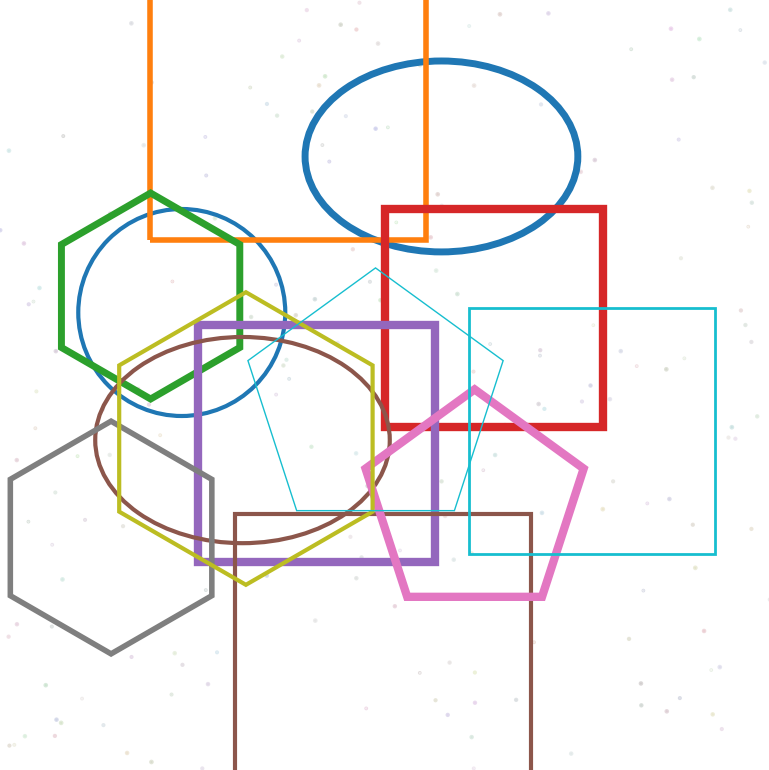[{"shape": "circle", "thickness": 1.5, "radius": 0.67, "center": [0.236, 0.594]}, {"shape": "oval", "thickness": 2.5, "radius": 0.89, "center": [0.573, 0.797]}, {"shape": "square", "thickness": 2, "radius": 0.89, "center": [0.374, 0.867]}, {"shape": "hexagon", "thickness": 2.5, "radius": 0.67, "center": [0.196, 0.616]}, {"shape": "square", "thickness": 3, "radius": 0.71, "center": [0.642, 0.587]}, {"shape": "square", "thickness": 3, "radius": 0.77, "center": [0.411, 0.424]}, {"shape": "square", "thickness": 1.5, "radius": 0.96, "center": [0.498, 0.141]}, {"shape": "oval", "thickness": 1.5, "radius": 0.96, "center": [0.315, 0.428]}, {"shape": "pentagon", "thickness": 3, "radius": 0.74, "center": [0.616, 0.345]}, {"shape": "hexagon", "thickness": 2, "radius": 0.76, "center": [0.144, 0.302]}, {"shape": "hexagon", "thickness": 1.5, "radius": 0.95, "center": [0.319, 0.43]}, {"shape": "square", "thickness": 1, "radius": 0.8, "center": [0.769, 0.44]}, {"shape": "pentagon", "thickness": 0.5, "radius": 0.87, "center": [0.488, 0.478]}]